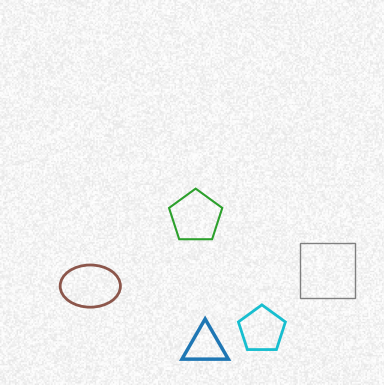[{"shape": "triangle", "thickness": 2.5, "radius": 0.35, "center": [0.533, 0.102]}, {"shape": "pentagon", "thickness": 1.5, "radius": 0.36, "center": [0.508, 0.437]}, {"shape": "oval", "thickness": 2, "radius": 0.39, "center": [0.235, 0.257]}, {"shape": "square", "thickness": 1, "radius": 0.35, "center": [0.851, 0.298]}, {"shape": "pentagon", "thickness": 2, "radius": 0.32, "center": [0.68, 0.144]}]